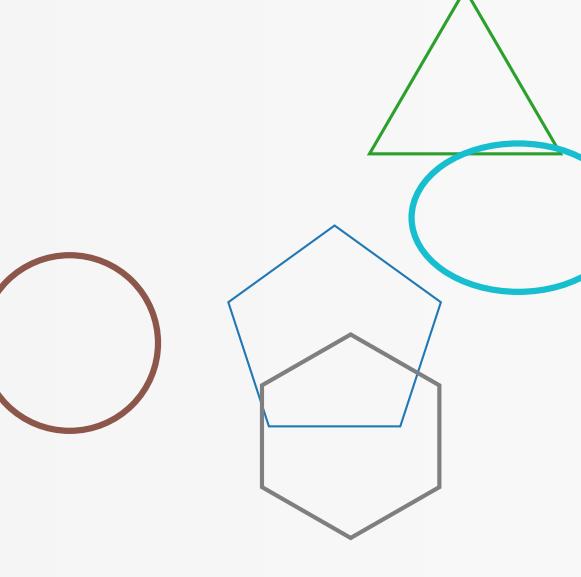[{"shape": "pentagon", "thickness": 1, "radius": 0.96, "center": [0.576, 0.416]}, {"shape": "triangle", "thickness": 1.5, "radius": 0.95, "center": [0.8, 0.828]}, {"shape": "circle", "thickness": 3, "radius": 0.76, "center": [0.12, 0.405]}, {"shape": "hexagon", "thickness": 2, "radius": 0.88, "center": [0.603, 0.244]}, {"shape": "oval", "thickness": 3, "radius": 0.92, "center": [0.892, 0.622]}]